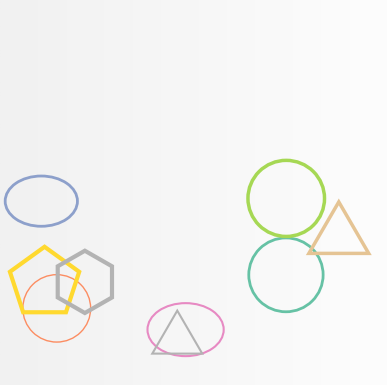[{"shape": "circle", "thickness": 2, "radius": 0.48, "center": [0.738, 0.286]}, {"shape": "circle", "thickness": 1, "radius": 0.44, "center": [0.146, 0.199]}, {"shape": "oval", "thickness": 2, "radius": 0.47, "center": [0.107, 0.478]}, {"shape": "oval", "thickness": 1.5, "radius": 0.49, "center": [0.479, 0.144]}, {"shape": "circle", "thickness": 2.5, "radius": 0.49, "center": [0.739, 0.485]}, {"shape": "pentagon", "thickness": 3, "radius": 0.47, "center": [0.115, 0.265]}, {"shape": "triangle", "thickness": 2.5, "radius": 0.45, "center": [0.874, 0.386]}, {"shape": "triangle", "thickness": 1.5, "radius": 0.37, "center": [0.457, 0.119]}, {"shape": "hexagon", "thickness": 3, "radius": 0.4, "center": [0.219, 0.268]}]